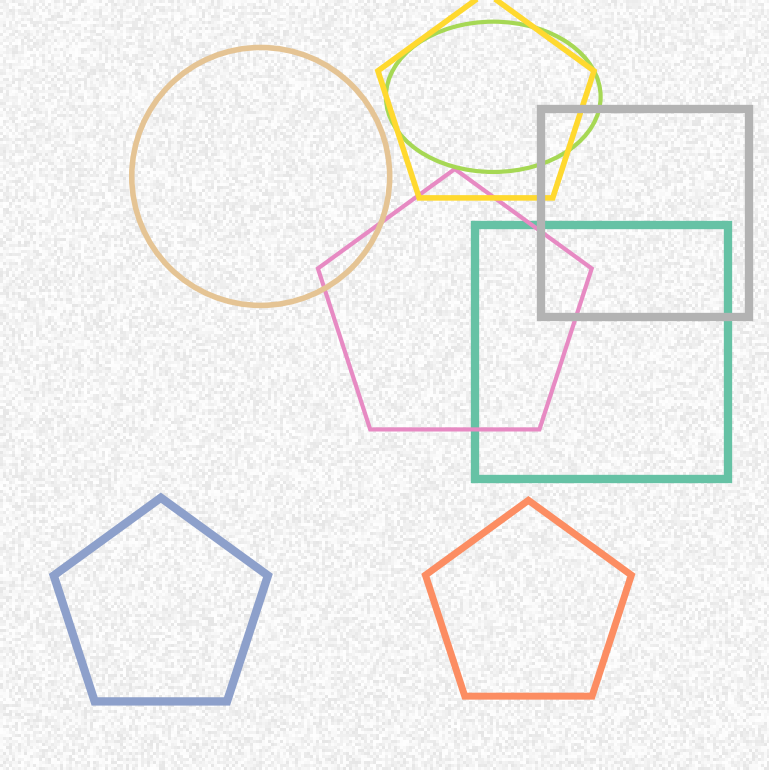[{"shape": "square", "thickness": 3, "radius": 0.82, "center": [0.781, 0.543]}, {"shape": "pentagon", "thickness": 2.5, "radius": 0.7, "center": [0.686, 0.21]}, {"shape": "pentagon", "thickness": 3, "radius": 0.73, "center": [0.209, 0.207]}, {"shape": "pentagon", "thickness": 1.5, "radius": 0.93, "center": [0.591, 0.594]}, {"shape": "oval", "thickness": 1.5, "radius": 0.7, "center": [0.641, 0.874]}, {"shape": "pentagon", "thickness": 2, "radius": 0.74, "center": [0.631, 0.862]}, {"shape": "circle", "thickness": 2, "radius": 0.84, "center": [0.339, 0.771]}, {"shape": "square", "thickness": 3, "radius": 0.68, "center": [0.838, 0.724]}]